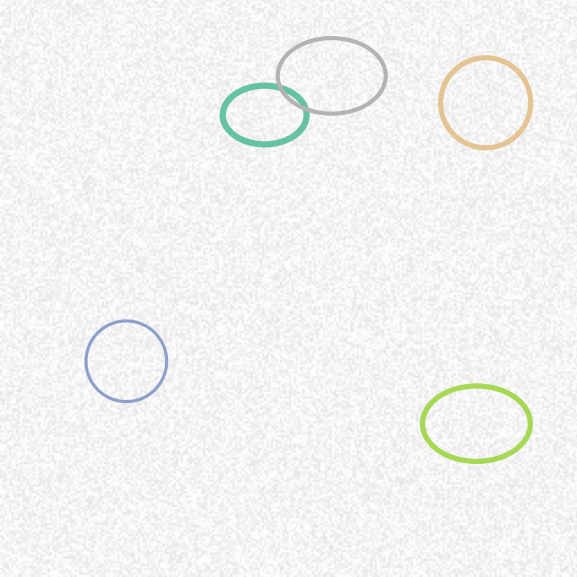[{"shape": "oval", "thickness": 3, "radius": 0.36, "center": [0.458, 0.8]}, {"shape": "circle", "thickness": 1.5, "radius": 0.35, "center": [0.219, 0.374]}, {"shape": "oval", "thickness": 2.5, "radius": 0.47, "center": [0.825, 0.265]}, {"shape": "circle", "thickness": 2.5, "radius": 0.39, "center": [0.841, 0.821]}, {"shape": "oval", "thickness": 2, "radius": 0.47, "center": [0.574, 0.868]}]